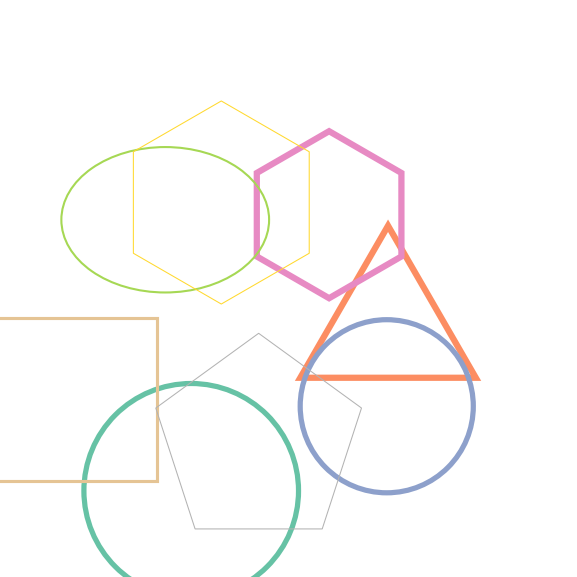[{"shape": "circle", "thickness": 2.5, "radius": 0.93, "center": [0.331, 0.149]}, {"shape": "triangle", "thickness": 3, "radius": 0.88, "center": [0.672, 0.433]}, {"shape": "circle", "thickness": 2.5, "radius": 0.75, "center": [0.67, 0.296]}, {"shape": "hexagon", "thickness": 3, "radius": 0.72, "center": [0.57, 0.627]}, {"shape": "oval", "thickness": 1, "radius": 0.9, "center": [0.286, 0.619]}, {"shape": "hexagon", "thickness": 0.5, "radius": 0.88, "center": [0.383, 0.648]}, {"shape": "square", "thickness": 1.5, "radius": 0.71, "center": [0.131, 0.308]}, {"shape": "pentagon", "thickness": 0.5, "radius": 0.94, "center": [0.448, 0.235]}]